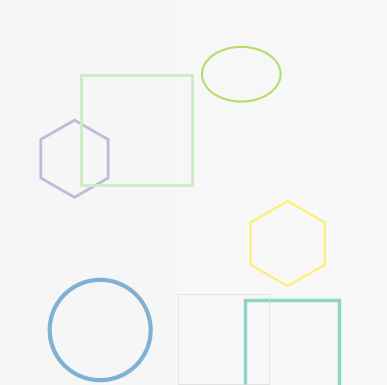[{"shape": "square", "thickness": 2.5, "radius": 0.6, "center": [0.754, 0.101]}, {"shape": "hexagon", "thickness": 2, "radius": 0.5, "center": [0.192, 0.588]}, {"shape": "circle", "thickness": 3, "radius": 0.65, "center": [0.259, 0.143]}, {"shape": "oval", "thickness": 1.5, "radius": 0.51, "center": [0.623, 0.807]}, {"shape": "square", "thickness": 0.5, "radius": 0.58, "center": [0.577, 0.118]}, {"shape": "square", "thickness": 2, "radius": 0.71, "center": [0.353, 0.663]}, {"shape": "hexagon", "thickness": 1.5, "radius": 0.55, "center": [0.742, 0.367]}]